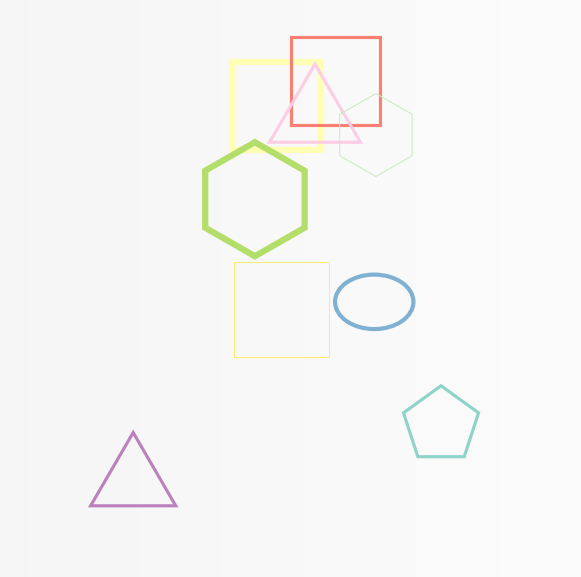[{"shape": "pentagon", "thickness": 1.5, "radius": 0.34, "center": [0.759, 0.263]}, {"shape": "square", "thickness": 3, "radius": 0.38, "center": [0.476, 0.816]}, {"shape": "square", "thickness": 1.5, "radius": 0.38, "center": [0.578, 0.859]}, {"shape": "oval", "thickness": 2, "radius": 0.34, "center": [0.644, 0.476]}, {"shape": "hexagon", "thickness": 3, "radius": 0.49, "center": [0.439, 0.654]}, {"shape": "triangle", "thickness": 1.5, "radius": 0.45, "center": [0.542, 0.798]}, {"shape": "triangle", "thickness": 1.5, "radius": 0.42, "center": [0.229, 0.166]}, {"shape": "hexagon", "thickness": 0.5, "radius": 0.36, "center": [0.647, 0.765]}, {"shape": "square", "thickness": 0.5, "radius": 0.41, "center": [0.484, 0.463]}]